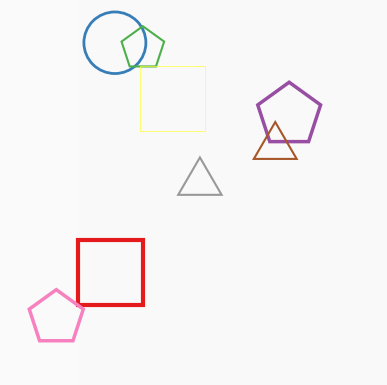[{"shape": "square", "thickness": 3, "radius": 0.42, "center": [0.285, 0.292]}, {"shape": "circle", "thickness": 2, "radius": 0.4, "center": [0.296, 0.889]}, {"shape": "pentagon", "thickness": 1.5, "radius": 0.29, "center": [0.369, 0.874]}, {"shape": "pentagon", "thickness": 2.5, "radius": 0.43, "center": [0.746, 0.701]}, {"shape": "square", "thickness": 0.5, "radius": 0.42, "center": [0.445, 0.745]}, {"shape": "triangle", "thickness": 1.5, "radius": 0.32, "center": [0.71, 0.619]}, {"shape": "pentagon", "thickness": 2.5, "radius": 0.37, "center": [0.145, 0.174]}, {"shape": "triangle", "thickness": 1.5, "radius": 0.32, "center": [0.516, 0.526]}]